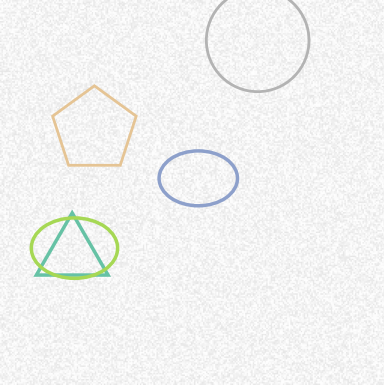[{"shape": "triangle", "thickness": 2.5, "radius": 0.54, "center": [0.188, 0.339]}, {"shape": "oval", "thickness": 2.5, "radius": 0.51, "center": [0.515, 0.537]}, {"shape": "oval", "thickness": 2.5, "radius": 0.56, "center": [0.193, 0.355]}, {"shape": "pentagon", "thickness": 2, "radius": 0.57, "center": [0.245, 0.663]}, {"shape": "circle", "thickness": 2, "radius": 0.67, "center": [0.669, 0.895]}]